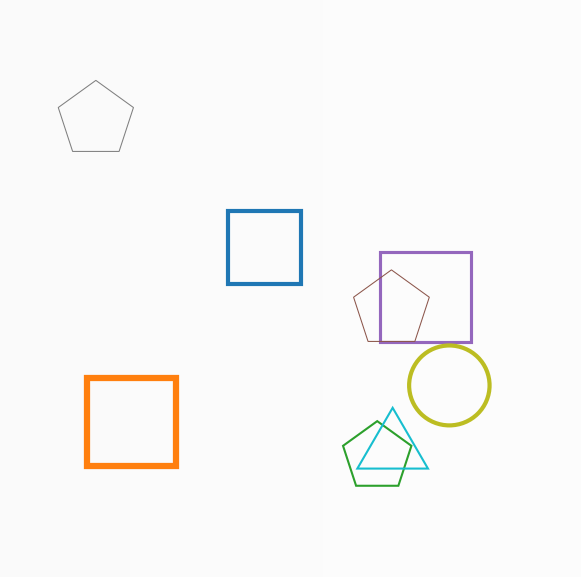[{"shape": "square", "thickness": 2, "radius": 0.31, "center": [0.455, 0.57]}, {"shape": "square", "thickness": 3, "radius": 0.38, "center": [0.226, 0.269]}, {"shape": "pentagon", "thickness": 1, "radius": 0.31, "center": [0.649, 0.208]}, {"shape": "square", "thickness": 1.5, "radius": 0.39, "center": [0.732, 0.485]}, {"shape": "pentagon", "thickness": 0.5, "radius": 0.34, "center": [0.673, 0.463]}, {"shape": "pentagon", "thickness": 0.5, "radius": 0.34, "center": [0.165, 0.792]}, {"shape": "circle", "thickness": 2, "radius": 0.35, "center": [0.773, 0.332]}, {"shape": "triangle", "thickness": 1, "radius": 0.35, "center": [0.676, 0.223]}]